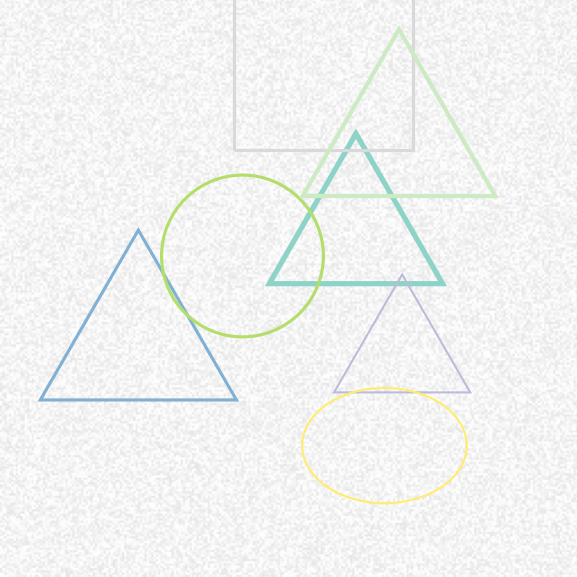[{"shape": "triangle", "thickness": 2.5, "radius": 0.87, "center": [0.616, 0.595]}, {"shape": "triangle", "thickness": 1, "radius": 0.68, "center": [0.696, 0.388]}, {"shape": "triangle", "thickness": 1.5, "radius": 0.98, "center": [0.24, 0.405]}, {"shape": "circle", "thickness": 1.5, "radius": 0.7, "center": [0.42, 0.556]}, {"shape": "square", "thickness": 1.5, "radius": 0.78, "center": [0.56, 0.894]}, {"shape": "triangle", "thickness": 2, "radius": 0.96, "center": [0.691, 0.756]}, {"shape": "oval", "thickness": 1, "radius": 0.71, "center": [0.666, 0.228]}]